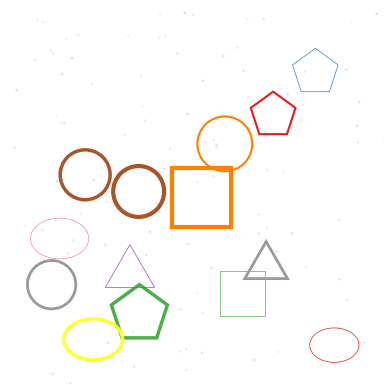[{"shape": "pentagon", "thickness": 1.5, "radius": 0.31, "center": [0.709, 0.701]}, {"shape": "oval", "thickness": 0.5, "radius": 0.32, "center": [0.868, 0.104]}, {"shape": "pentagon", "thickness": 0.5, "radius": 0.31, "center": [0.819, 0.812]}, {"shape": "square", "thickness": 0.5, "radius": 0.29, "center": [0.63, 0.237]}, {"shape": "pentagon", "thickness": 2.5, "radius": 0.38, "center": [0.362, 0.184]}, {"shape": "triangle", "thickness": 0.5, "radius": 0.37, "center": [0.337, 0.29]}, {"shape": "circle", "thickness": 1.5, "radius": 0.36, "center": [0.584, 0.626]}, {"shape": "square", "thickness": 3, "radius": 0.39, "center": [0.524, 0.487]}, {"shape": "oval", "thickness": 2.5, "radius": 0.38, "center": [0.242, 0.119]}, {"shape": "circle", "thickness": 3, "radius": 0.33, "center": [0.36, 0.503]}, {"shape": "circle", "thickness": 2.5, "radius": 0.32, "center": [0.221, 0.546]}, {"shape": "oval", "thickness": 0.5, "radius": 0.38, "center": [0.155, 0.38]}, {"shape": "circle", "thickness": 2, "radius": 0.31, "center": [0.134, 0.261]}, {"shape": "triangle", "thickness": 2, "radius": 0.32, "center": [0.691, 0.308]}]